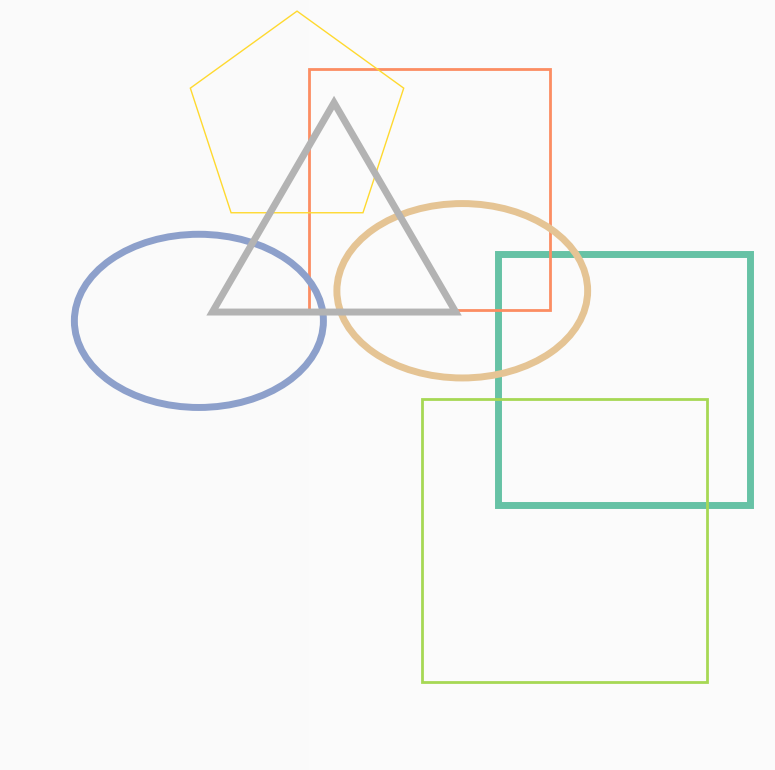[{"shape": "square", "thickness": 2.5, "radius": 0.81, "center": [0.805, 0.507]}, {"shape": "square", "thickness": 1, "radius": 0.78, "center": [0.554, 0.754]}, {"shape": "oval", "thickness": 2.5, "radius": 0.8, "center": [0.257, 0.583]}, {"shape": "square", "thickness": 1, "radius": 0.92, "center": [0.728, 0.298]}, {"shape": "pentagon", "thickness": 0.5, "radius": 0.72, "center": [0.383, 0.841]}, {"shape": "oval", "thickness": 2.5, "radius": 0.81, "center": [0.596, 0.622]}, {"shape": "triangle", "thickness": 2.5, "radius": 0.91, "center": [0.431, 0.685]}]